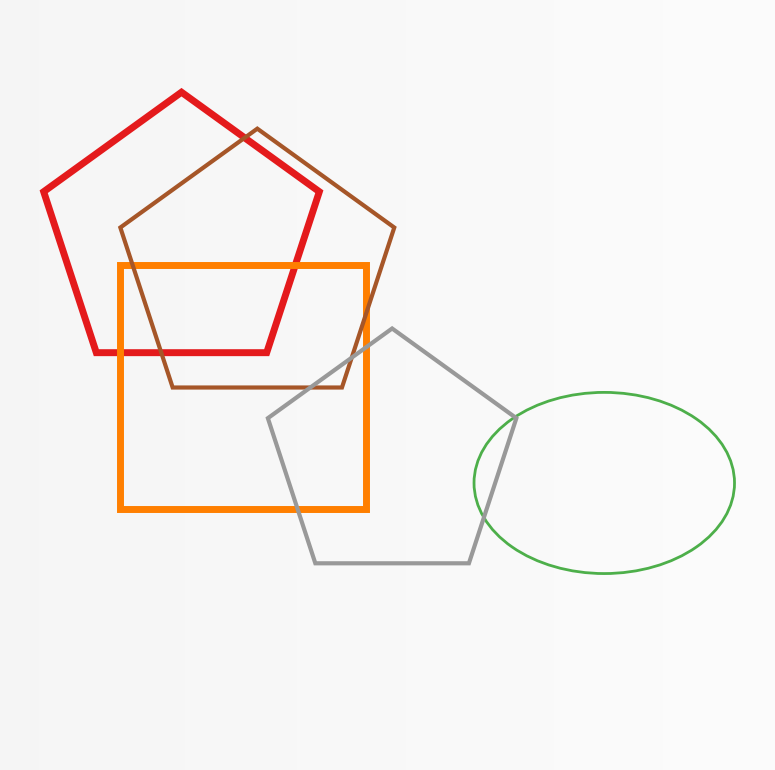[{"shape": "pentagon", "thickness": 2.5, "radius": 0.93, "center": [0.234, 0.693]}, {"shape": "oval", "thickness": 1, "radius": 0.84, "center": [0.78, 0.373]}, {"shape": "square", "thickness": 2.5, "radius": 0.79, "center": [0.313, 0.497]}, {"shape": "pentagon", "thickness": 1.5, "radius": 0.93, "center": [0.332, 0.647]}, {"shape": "pentagon", "thickness": 1.5, "radius": 0.84, "center": [0.506, 0.405]}]